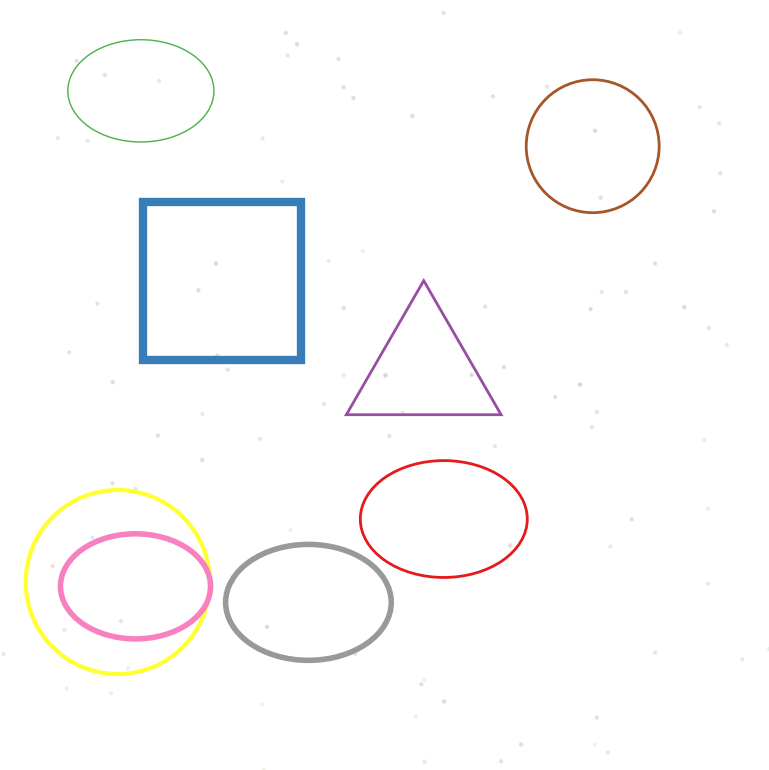[{"shape": "oval", "thickness": 1, "radius": 0.54, "center": [0.576, 0.326]}, {"shape": "square", "thickness": 3, "radius": 0.51, "center": [0.288, 0.635]}, {"shape": "oval", "thickness": 0.5, "radius": 0.47, "center": [0.183, 0.882]}, {"shape": "triangle", "thickness": 1, "radius": 0.58, "center": [0.55, 0.519]}, {"shape": "circle", "thickness": 1.5, "radius": 0.6, "center": [0.153, 0.244]}, {"shape": "circle", "thickness": 1, "radius": 0.43, "center": [0.77, 0.81]}, {"shape": "oval", "thickness": 2, "radius": 0.49, "center": [0.176, 0.239]}, {"shape": "oval", "thickness": 2, "radius": 0.54, "center": [0.401, 0.218]}]